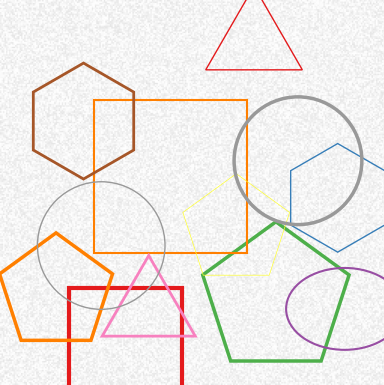[{"shape": "triangle", "thickness": 1, "radius": 0.72, "center": [0.66, 0.891]}, {"shape": "square", "thickness": 3, "radius": 0.74, "center": [0.325, 0.104]}, {"shape": "hexagon", "thickness": 1, "radius": 0.71, "center": [0.877, 0.486]}, {"shape": "pentagon", "thickness": 2.5, "radius": 1.0, "center": [0.717, 0.224]}, {"shape": "oval", "thickness": 1.5, "radius": 0.76, "center": [0.895, 0.198]}, {"shape": "pentagon", "thickness": 2.5, "radius": 0.77, "center": [0.146, 0.241]}, {"shape": "square", "thickness": 1.5, "radius": 0.99, "center": [0.443, 0.542]}, {"shape": "pentagon", "thickness": 0.5, "radius": 0.73, "center": [0.614, 0.403]}, {"shape": "hexagon", "thickness": 2, "radius": 0.75, "center": [0.217, 0.686]}, {"shape": "triangle", "thickness": 2, "radius": 0.7, "center": [0.386, 0.197]}, {"shape": "circle", "thickness": 2.5, "radius": 0.83, "center": [0.774, 0.583]}, {"shape": "circle", "thickness": 1, "radius": 0.83, "center": [0.263, 0.362]}]